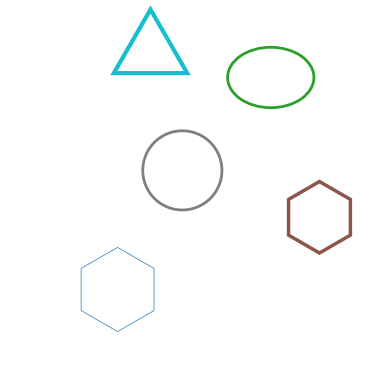[{"shape": "hexagon", "thickness": 0.5, "radius": 0.55, "center": [0.305, 0.248]}, {"shape": "oval", "thickness": 2, "radius": 0.56, "center": [0.703, 0.799]}, {"shape": "hexagon", "thickness": 2.5, "radius": 0.46, "center": [0.83, 0.436]}, {"shape": "circle", "thickness": 2, "radius": 0.51, "center": [0.474, 0.557]}, {"shape": "triangle", "thickness": 3, "radius": 0.55, "center": [0.391, 0.865]}]